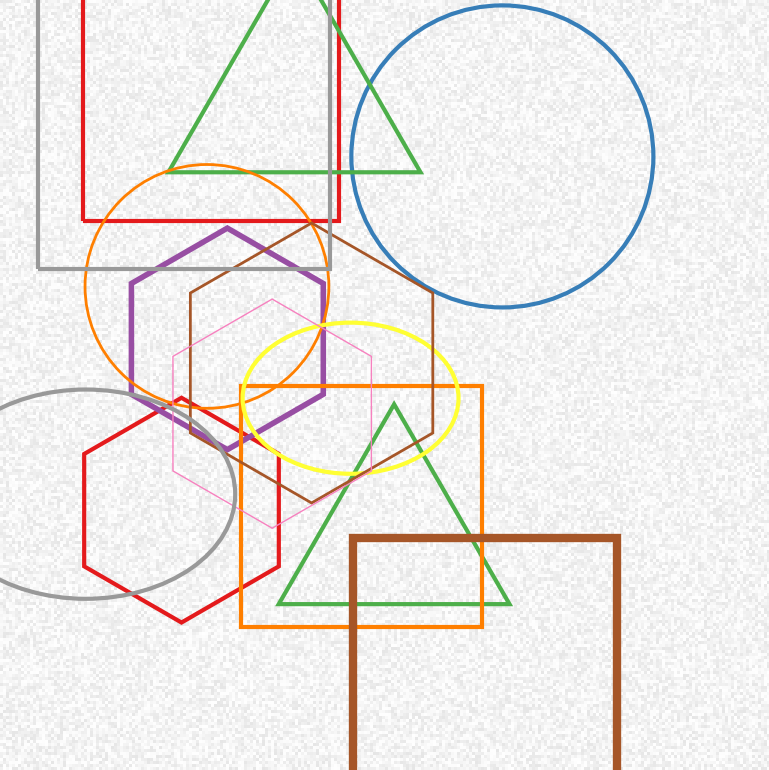[{"shape": "hexagon", "thickness": 1.5, "radius": 0.73, "center": [0.236, 0.337]}, {"shape": "square", "thickness": 1.5, "radius": 0.83, "center": [0.274, 0.879]}, {"shape": "circle", "thickness": 1.5, "radius": 0.98, "center": [0.652, 0.797]}, {"shape": "triangle", "thickness": 1.5, "radius": 0.95, "center": [0.382, 0.871]}, {"shape": "triangle", "thickness": 1.5, "radius": 0.87, "center": [0.512, 0.302]}, {"shape": "hexagon", "thickness": 2, "radius": 0.72, "center": [0.295, 0.56]}, {"shape": "circle", "thickness": 1, "radius": 0.79, "center": [0.269, 0.628]}, {"shape": "square", "thickness": 1.5, "radius": 0.78, "center": [0.469, 0.343]}, {"shape": "oval", "thickness": 1.5, "radius": 0.7, "center": [0.455, 0.483]}, {"shape": "square", "thickness": 3, "radius": 0.86, "center": [0.63, 0.13]}, {"shape": "hexagon", "thickness": 1, "radius": 0.91, "center": [0.405, 0.529]}, {"shape": "hexagon", "thickness": 0.5, "radius": 0.74, "center": [0.353, 0.463]}, {"shape": "oval", "thickness": 1.5, "radius": 0.97, "center": [0.111, 0.358]}, {"shape": "square", "thickness": 1.5, "radius": 0.95, "center": [0.239, 0.84]}]